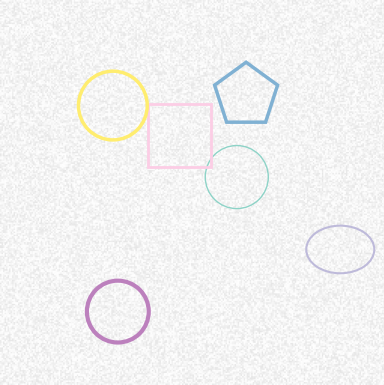[{"shape": "circle", "thickness": 1, "radius": 0.41, "center": [0.615, 0.54]}, {"shape": "oval", "thickness": 1.5, "radius": 0.44, "center": [0.884, 0.352]}, {"shape": "pentagon", "thickness": 2.5, "radius": 0.43, "center": [0.639, 0.752]}, {"shape": "square", "thickness": 2, "radius": 0.41, "center": [0.466, 0.648]}, {"shape": "circle", "thickness": 3, "radius": 0.4, "center": [0.306, 0.191]}, {"shape": "circle", "thickness": 2.5, "radius": 0.45, "center": [0.293, 0.726]}]